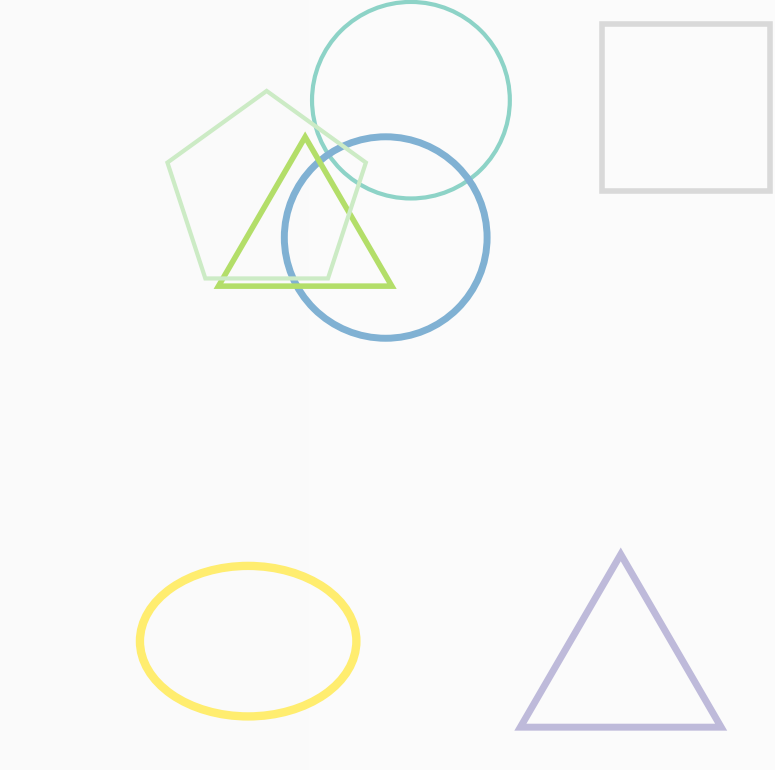[{"shape": "circle", "thickness": 1.5, "radius": 0.64, "center": [0.53, 0.87]}, {"shape": "triangle", "thickness": 2.5, "radius": 0.75, "center": [0.801, 0.13]}, {"shape": "circle", "thickness": 2.5, "radius": 0.65, "center": [0.498, 0.692]}, {"shape": "triangle", "thickness": 2, "radius": 0.65, "center": [0.394, 0.693]}, {"shape": "square", "thickness": 2, "radius": 0.54, "center": [0.885, 0.86]}, {"shape": "pentagon", "thickness": 1.5, "radius": 0.67, "center": [0.344, 0.747]}, {"shape": "oval", "thickness": 3, "radius": 0.7, "center": [0.32, 0.167]}]